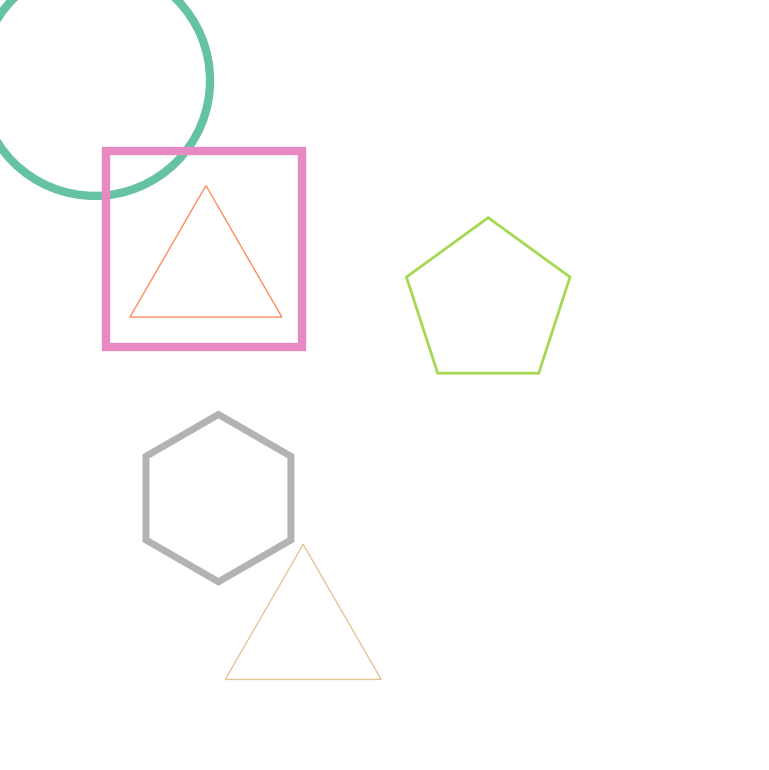[{"shape": "circle", "thickness": 3, "radius": 0.75, "center": [0.123, 0.895]}, {"shape": "triangle", "thickness": 0.5, "radius": 0.57, "center": [0.267, 0.645]}, {"shape": "square", "thickness": 3, "radius": 0.64, "center": [0.265, 0.676]}, {"shape": "pentagon", "thickness": 1, "radius": 0.56, "center": [0.634, 0.606]}, {"shape": "triangle", "thickness": 0.5, "radius": 0.58, "center": [0.394, 0.176]}, {"shape": "hexagon", "thickness": 2.5, "radius": 0.54, "center": [0.284, 0.353]}]